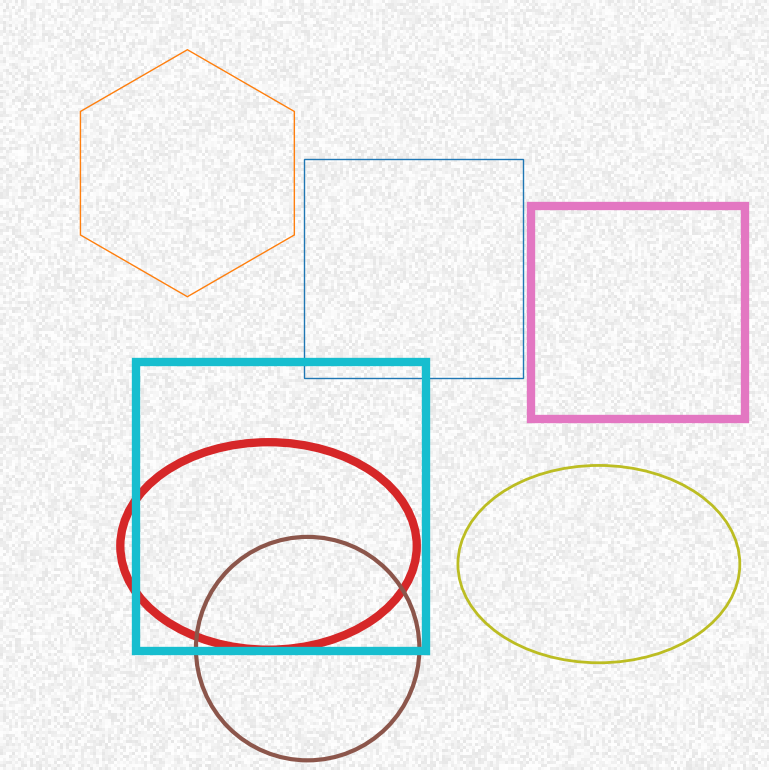[{"shape": "square", "thickness": 0.5, "radius": 0.71, "center": [0.537, 0.652]}, {"shape": "hexagon", "thickness": 0.5, "radius": 0.8, "center": [0.243, 0.775]}, {"shape": "oval", "thickness": 3, "radius": 0.96, "center": [0.349, 0.291]}, {"shape": "circle", "thickness": 1.5, "radius": 0.73, "center": [0.4, 0.158]}, {"shape": "square", "thickness": 3, "radius": 0.69, "center": [0.829, 0.594]}, {"shape": "oval", "thickness": 1, "radius": 0.92, "center": [0.778, 0.267]}, {"shape": "square", "thickness": 3, "radius": 0.94, "center": [0.365, 0.342]}]